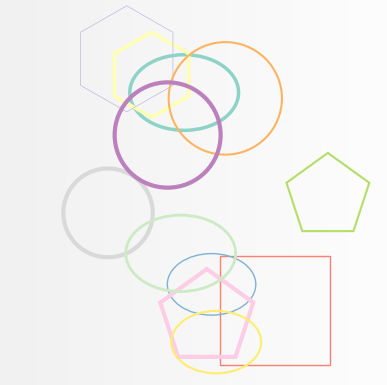[{"shape": "oval", "thickness": 2.5, "radius": 0.7, "center": [0.475, 0.76]}, {"shape": "hexagon", "thickness": 2.5, "radius": 0.55, "center": [0.391, 0.806]}, {"shape": "hexagon", "thickness": 0.5, "radius": 0.69, "center": [0.327, 0.847]}, {"shape": "square", "thickness": 1, "radius": 0.71, "center": [0.71, 0.193]}, {"shape": "oval", "thickness": 1, "radius": 0.57, "center": [0.546, 0.261]}, {"shape": "circle", "thickness": 1.5, "radius": 0.73, "center": [0.581, 0.744]}, {"shape": "pentagon", "thickness": 1.5, "radius": 0.56, "center": [0.846, 0.491]}, {"shape": "pentagon", "thickness": 3, "radius": 0.63, "center": [0.534, 0.175]}, {"shape": "circle", "thickness": 3, "radius": 0.58, "center": [0.279, 0.447]}, {"shape": "circle", "thickness": 3, "radius": 0.68, "center": [0.433, 0.649]}, {"shape": "oval", "thickness": 2, "radius": 0.71, "center": [0.466, 0.342]}, {"shape": "oval", "thickness": 1.5, "radius": 0.58, "center": [0.558, 0.111]}]